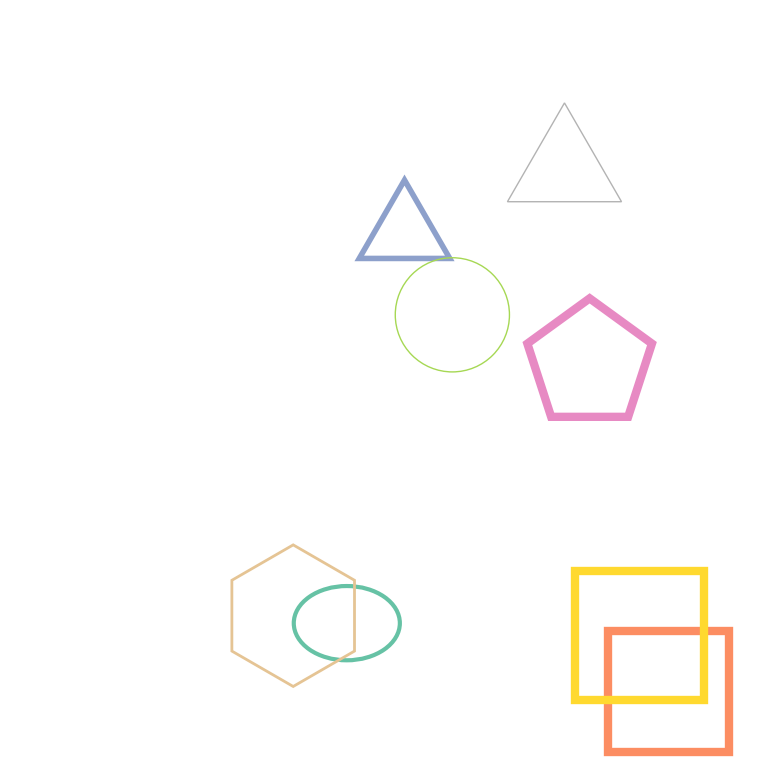[{"shape": "oval", "thickness": 1.5, "radius": 0.34, "center": [0.45, 0.191]}, {"shape": "square", "thickness": 3, "radius": 0.39, "center": [0.868, 0.102]}, {"shape": "triangle", "thickness": 2, "radius": 0.34, "center": [0.525, 0.698]}, {"shape": "pentagon", "thickness": 3, "radius": 0.43, "center": [0.766, 0.527]}, {"shape": "circle", "thickness": 0.5, "radius": 0.37, "center": [0.587, 0.591]}, {"shape": "square", "thickness": 3, "radius": 0.42, "center": [0.831, 0.175]}, {"shape": "hexagon", "thickness": 1, "radius": 0.46, "center": [0.381, 0.2]}, {"shape": "triangle", "thickness": 0.5, "radius": 0.43, "center": [0.733, 0.781]}]